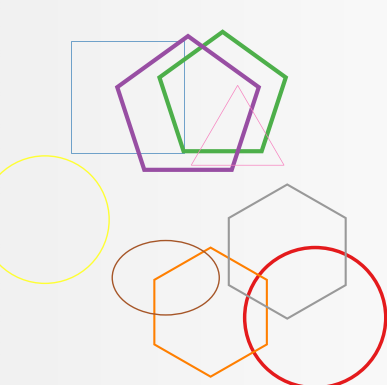[{"shape": "circle", "thickness": 2.5, "radius": 0.91, "center": [0.813, 0.175]}, {"shape": "square", "thickness": 0.5, "radius": 0.73, "center": [0.329, 0.748]}, {"shape": "pentagon", "thickness": 3, "radius": 0.86, "center": [0.574, 0.746]}, {"shape": "pentagon", "thickness": 3, "radius": 0.96, "center": [0.485, 0.714]}, {"shape": "hexagon", "thickness": 1.5, "radius": 0.84, "center": [0.543, 0.189]}, {"shape": "circle", "thickness": 1, "radius": 0.83, "center": [0.116, 0.43]}, {"shape": "oval", "thickness": 1, "radius": 0.69, "center": [0.428, 0.279]}, {"shape": "triangle", "thickness": 0.5, "radius": 0.69, "center": [0.613, 0.64]}, {"shape": "hexagon", "thickness": 1.5, "radius": 0.87, "center": [0.741, 0.347]}]